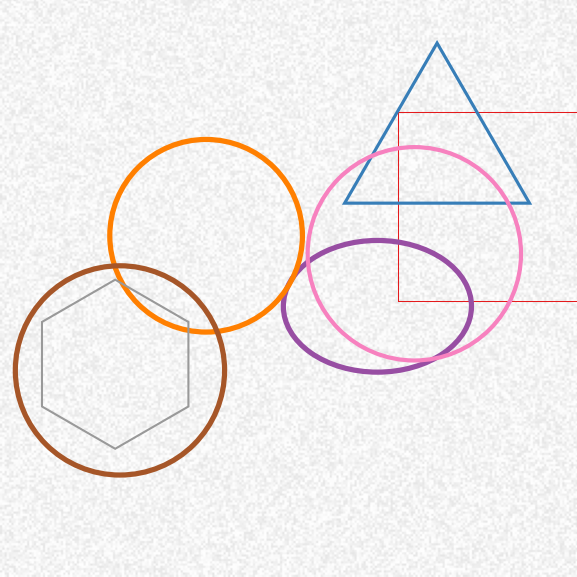[{"shape": "square", "thickness": 0.5, "radius": 0.82, "center": [0.854, 0.641]}, {"shape": "triangle", "thickness": 1.5, "radius": 0.92, "center": [0.757, 0.74]}, {"shape": "oval", "thickness": 2.5, "radius": 0.81, "center": [0.654, 0.469]}, {"shape": "circle", "thickness": 2.5, "radius": 0.83, "center": [0.357, 0.591]}, {"shape": "circle", "thickness": 2.5, "radius": 0.91, "center": [0.208, 0.358]}, {"shape": "circle", "thickness": 2, "radius": 0.92, "center": [0.717, 0.56]}, {"shape": "hexagon", "thickness": 1, "radius": 0.73, "center": [0.199, 0.368]}]